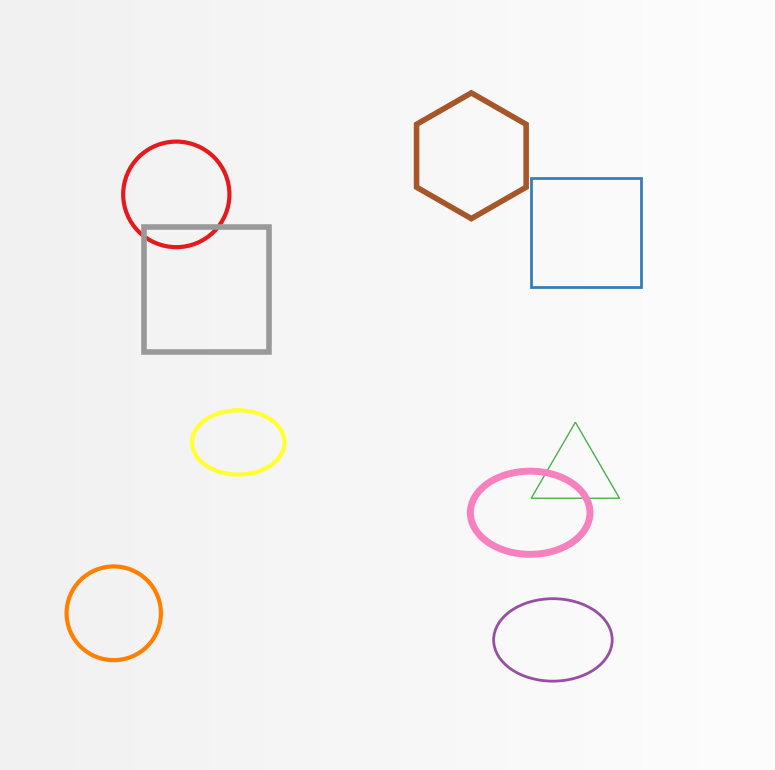[{"shape": "circle", "thickness": 1.5, "radius": 0.34, "center": [0.227, 0.748]}, {"shape": "square", "thickness": 1, "radius": 0.35, "center": [0.756, 0.698]}, {"shape": "triangle", "thickness": 0.5, "radius": 0.33, "center": [0.742, 0.386]}, {"shape": "oval", "thickness": 1, "radius": 0.38, "center": [0.713, 0.169]}, {"shape": "circle", "thickness": 1.5, "radius": 0.3, "center": [0.147, 0.204]}, {"shape": "oval", "thickness": 1.5, "radius": 0.3, "center": [0.307, 0.425]}, {"shape": "hexagon", "thickness": 2, "radius": 0.41, "center": [0.608, 0.798]}, {"shape": "oval", "thickness": 2.5, "radius": 0.39, "center": [0.684, 0.334]}, {"shape": "square", "thickness": 2, "radius": 0.4, "center": [0.267, 0.624]}]